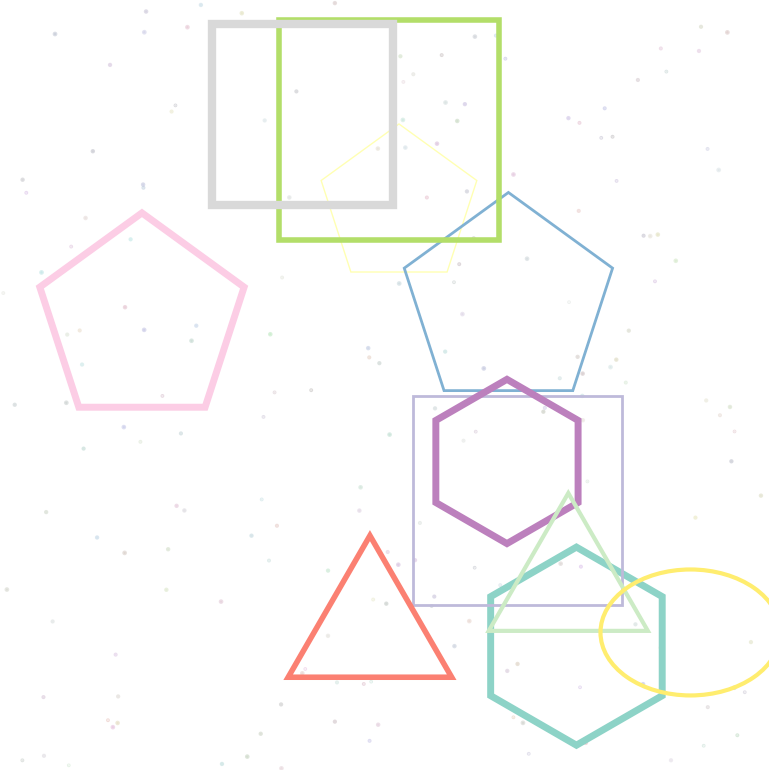[{"shape": "hexagon", "thickness": 2.5, "radius": 0.64, "center": [0.749, 0.161]}, {"shape": "pentagon", "thickness": 0.5, "radius": 0.53, "center": [0.518, 0.733]}, {"shape": "square", "thickness": 1, "radius": 0.68, "center": [0.672, 0.35]}, {"shape": "triangle", "thickness": 2, "radius": 0.61, "center": [0.48, 0.182]}, {"shape": "pentagon", "thickness": 1, "radius": 0.71, "center": [0.66, 0.608]}, {"shape": "square", "thickness": 2, "radius": 0.71, "center": [0.505, 0.831]}, {"shape": "pentagon", "thickness": 2.5, "radius": 0.7, "center": [0.184, 0.584]}, {"shape": "square", "thickness": 3, "radius": 0.59, "center": [0.393, 0.851]}, {"shape": "hexagon", "thickness": 2.5, "radius": 0.53, "center": [0.658, 0.401]}, {"shape": "triangle", "thickness": 1.5, "radius": 0.6, "center": [0.738, 0.24]}, {"shape": "oval", "thickness": 1.5, "radius": 0.58, "center": [0.897, 0.179]}]